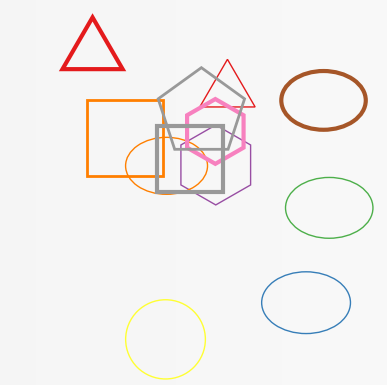[{"shape": "triangle", "thickness": 1, "radius": 0.41, "center": [0.587, 0.763]}, {"shape": "triangle", "thickness": 3, "radius": 0.45, "center": [0.239, 0.865]}, {"shape": "oval", "thickness": 1, "radius": 0.57, "center": [0.79, 0.214]}, {"shape": "oval", "thickness": 1, "radius": 0.56, "center": [0.85, 0.46]}, {"shape": "hexagon", "thickness": 1, "radius": 0.52, "center": [0.557, 0.572]}, {"shape": "oval", "thickness": 1, "radius": 0.53, "center": [0.43, 0.569]}, {"shape": "square", "thickness": 2, "radius": 0.49, "center": [0.322, 0.641]}, {"shape": "circle", "thickness": 1, "radius": 0.51, "center": [0.427, 0.119]}, {"shape": "oval", "thickness": 3, "radius": 0.55, "center": [0.835, 0.739]}, {"shape": "hexagon", "thickness": 3, "radius": 0.42, "center": [0.556, 0.659]}, {"shape": "pentagon", "thickness": 2, "radius": 0.59, "center": [0.52, 0.707]}, {"shape": "square", "thickness": 3, "radius": 0.43, "center": [0.491, 0.587]}]